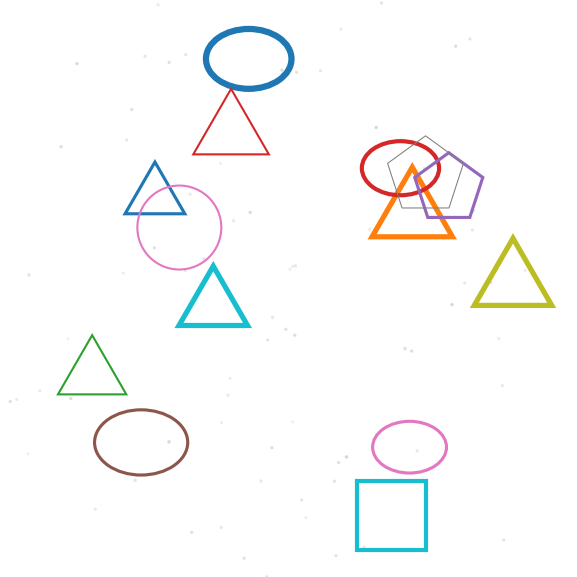[{"shape": "triangle", "thickness": 1.5, "radius": 0.3, "center": [0.268, 0.659]}, {"shape": "oval", "thickness": 3, "radius": 0.37, "center": [0.431, 0.897]}, {"shape": "triangle", "thickness": 2.5, "radius": 0.4, "center": [0.714, 0.629]}, {"shape": "triangle", "thickness": 1, "radius": 0.34, "center": [0.16, 0.35]}, {"shape": "triangle", "thickness": 1, "radius": 0.38, "center": [0.4, 0.77]}, {"shape": "oval", "thickness": 2, "radius": 0.33, "center": [0.693, 0.708]}, {"shape": "pentagon", "thickness": 1.5, "radius": 0.31, "center": [0.777, 0.673]}, {"shape": "oval", "thickness": 1.5, "radius": 0.4, "center": [0.244, 0.233]}, {"shape": "oval", "thickness": 1.5, "radius": 0.32, "center": [0.709, 0.225]}, {"shape": "circle", "thickness": 1, "radius": 0.36, "center": [0.311, 0.605]}, {"shape": "pentagon", "thickness": 0.5, "radius": 0.35, "center": [0.737, 0.695]}, {"shape": "triangle", "thickness": 2.5, "radius": 0.39, "center": [0.888, 0.509]}, {"shape": "square", "thickness": 2, "radius": 0.3, "center": [0.678, 0.106]}, {"shape": "triangle", "thickness": 2.5, "radius": 0.34, "center": [0.369, 0.47]}]